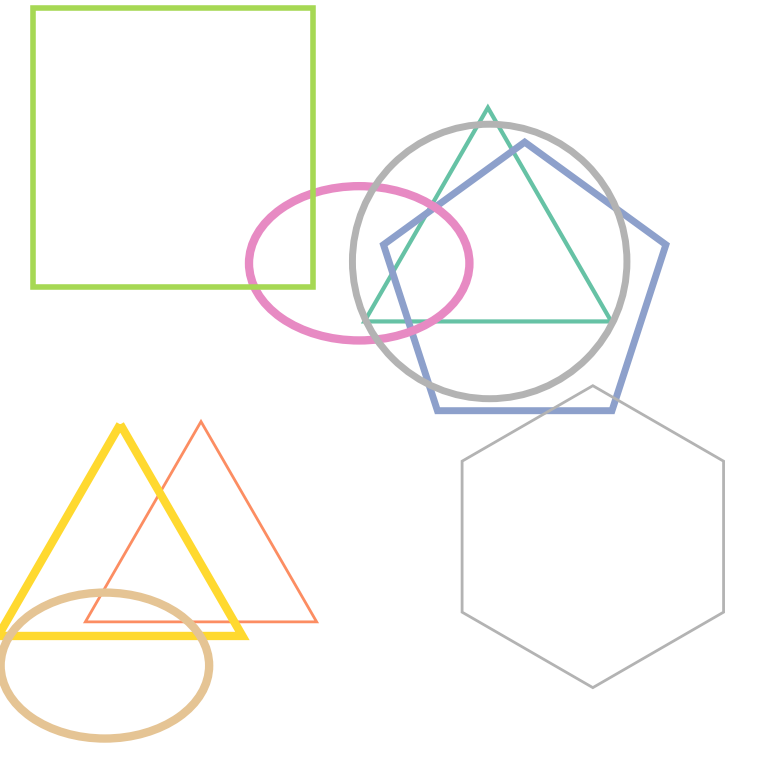[{"shape": "triangle", "thickness": 1.5, "radius": 0.93, "center": [0.634, 0.675]}, {"shape": "triangle", "thickness": 1, "radius": 0.87, "center": [0.261, 0.279]}, {"shape": "pentagon", "thickness": 2.5, "radius": 0.96, "center": [0.681, 0.623]}, {"shape": "oval", "thickness": 3, "radius": 0.72, "center": [0.467, 0.658]}, {"shape": "square", "thickness": 2, "radius": 0.91, "center": [0.225, 0.808]}, {"shape": "triangle", "thickness": 3, "radius": 0.92, "center": [0.156, 0.266]}, {"shape": "oval", "thickness": 3, "radius": 0.68, "center": [0.136, 0.136]}, {"shape": "circle", "thickness": 2.5, "radius": 0.89, "center": [0.636, 0.66]}, {"shape": "hexagon", "thickness": 1, "radius": 0.98, "center": [0.77, 0.303]}]